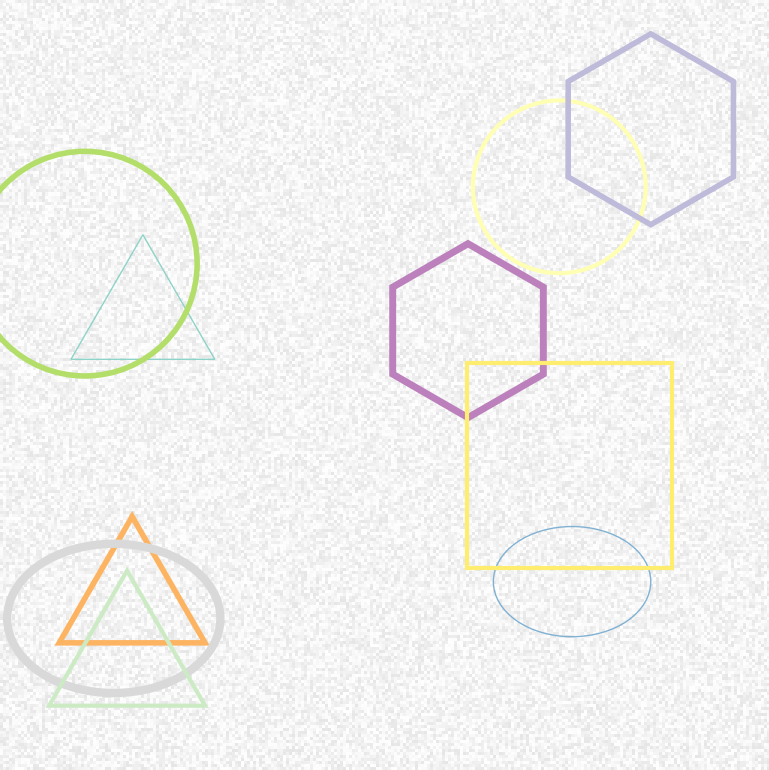[{"shape": "triangle", "thickness": 0.5, "radius": 0.54, "center": [0.186, 0.587]}, {"shape": "circle", "thickness": 1.5, "radius": 0.56, "center": [0.726, 0.757]}, {"shape": "hexagon", "thickness": 2, "radius": 0.62, "center": [0.845, 0.832]}, {"shape": "oval", "thickness": 0.5, "radius": 0.51, "center": [0.743, 0.245]}, {"shape": "triangle", "thickness": 2, "radius": 0.55, "center": [0.172, 0.22]}, {"shape": "circle", "thickness": 2, "radius": 0.73, "center": [0.11, 0.658]}, {"shape": "oval", "thickness": 3, "radius": 0.69, "center": [0.148, 0.197]}, {"shape": "hexagon", "thickness": 2.5, "radius": 0.56, "center": [0.608, 0.571]}, {"shape": "triangle", "thickness": 1.5, "radius": 0.58, "center": [0.165, 0.142]}, {"shape": "square", "thickness": 1.5, "radius": 0.67, "center": [0.739, 0.395]}]